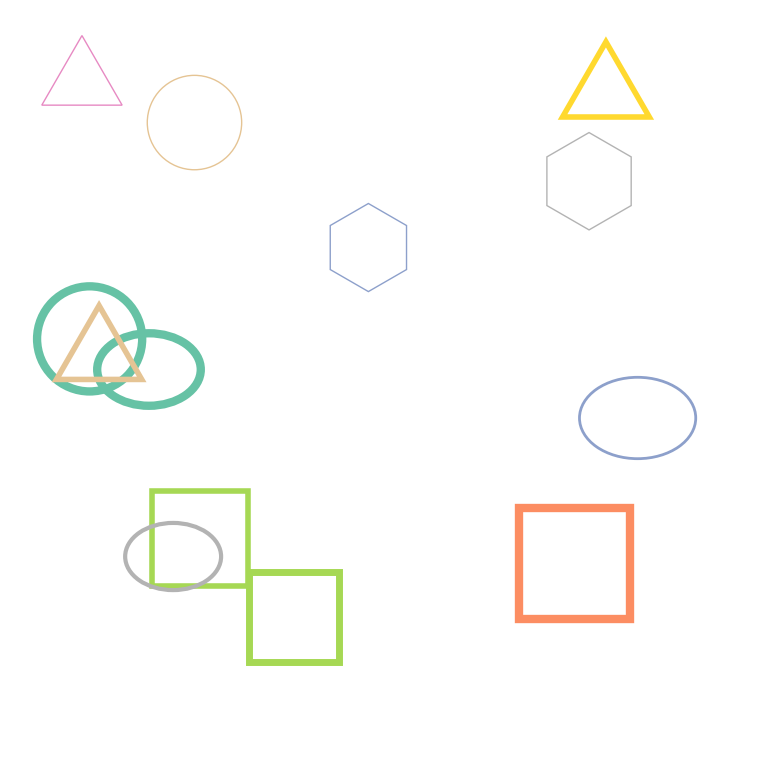[{"shape": "oval", "thickness": 3, "radius": 0.34, "center": [0.193, 0.52]}, {"shape": "circle", "thickness": 3, "radius": 0.34, "center": [0.116, 0.56]}, {"shape": "square", "thickness": 3, "radius": 0.36, "center": [0.746, 0.268]}, {"shape": "hexagon", "thickness": 0.5, "radius": 0.29, "center": [0.478, 0.679]}, {"shape": "oval", "thickness": 1, "radius": 0.38, "center": [0.828, 0.457]}, {"shape": "triangle", "thickness": 0.5, "radius": 0.3, "center": [0.106, 0.894]}, {"shape": "square", "thickness": 2.5, "radius": 0.29, "center": [0.382, 0.198]}, {"shape": "square", "thickness": 2, "radius": 0.31, "center": [0.26, 0.301]}, {"shape": "triangle", "thickness": 2, "radius": 0.33, "center": [0.787, 0.881]}, {"shape": "triangle", "thickness": 2, "radius": 0.32, "center": [0.129, 0.539]}, {"shape": "circle", "thickness": 0.5, "radius": 0.31, "center": [0.253, 0.841]}, {"shape": "hexagon", "thickness": 0.5, "radius": 0.32, "center": [0.765, 0.765]}, {"shape": "oval", "thickness": 1.5, "radius": 0.31, "center": [0.225, 0.277]}]